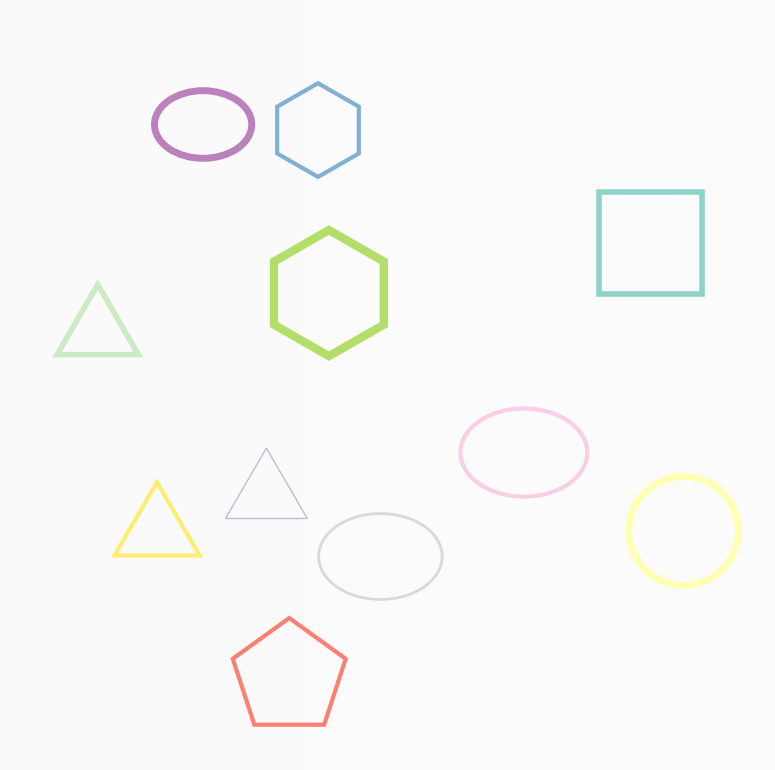[{"shape": "square", "thickness": 2, "radius": 0.33, "center": [0.839, 0.685]}, {"shape": "circle", "thickness": 2.5, "radius": 0.35, "center": [0.882, 0.31]}, {"shape": "triangle", "thickness": 0.5, "radius": 0.3, "center": [0.344, 0.357]}, {"shape": "pentagon", "thickness": 1.5, "radius": 0.38, "center": [0.373, 0.121]}, {"shape": "hexagon", "thickness": 1.5, "radius": 0.3, "center": [0.41, 0.831]}, {"shape": "hexagon", "thickness": 3, "radius": 0.41, "center": [0.424, 0.619]}, {"shape": "oval", "thickness": 1.5, "radius": 0.41, "center": [0.676, 0.412]}, {"shape": "oval", "thickness": 1, "radius": 0.4, "center": [0.491, 0.277]}, {"shape": "oval", "thickness": 2.5, "radius": 0.31, "center": [0.262, 0.838]}, {"shape": "triangle", "thickness": 2, "radius": 0.3, "center": [0.126, 0.57]}, {"shape": "triangle", "thickness": 1.5, "radius": 0.32, "center": [0.203, 0.31]}]